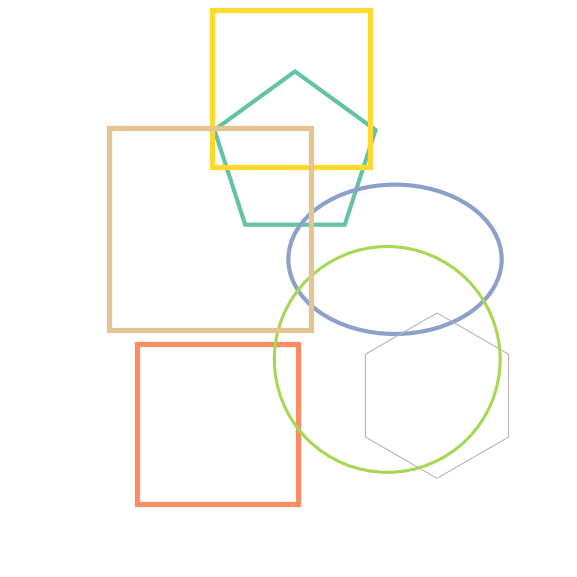[{"shape": "pentagon", "thickness": 2, "radius": 0.73, "center": [0.511, 0.729]}, {"shape": "square", "thickness": 2.5, "radius": 0.7, "center": [0.377, 0.265]}, {"shape": "oval", "thickness": 2, "radius": 0.92, "center": [0.684, 0.55]}, {"shape": "circle", "thickness": 1.5, "radius": 0.98, "center": [0.671, 0.377]}, {"shape": "square", "thickness": 2.5, "radius": 0.68, "center": [0.504, 0.846]}, {"shape": "square", "thickness": 2.5, "radius": 0.87, "center": [0.364, 0.603]}, {"shape": "hexagon", "thickness": 0.5, "radius": 0.72, "center": [0.757, 0.314]}]